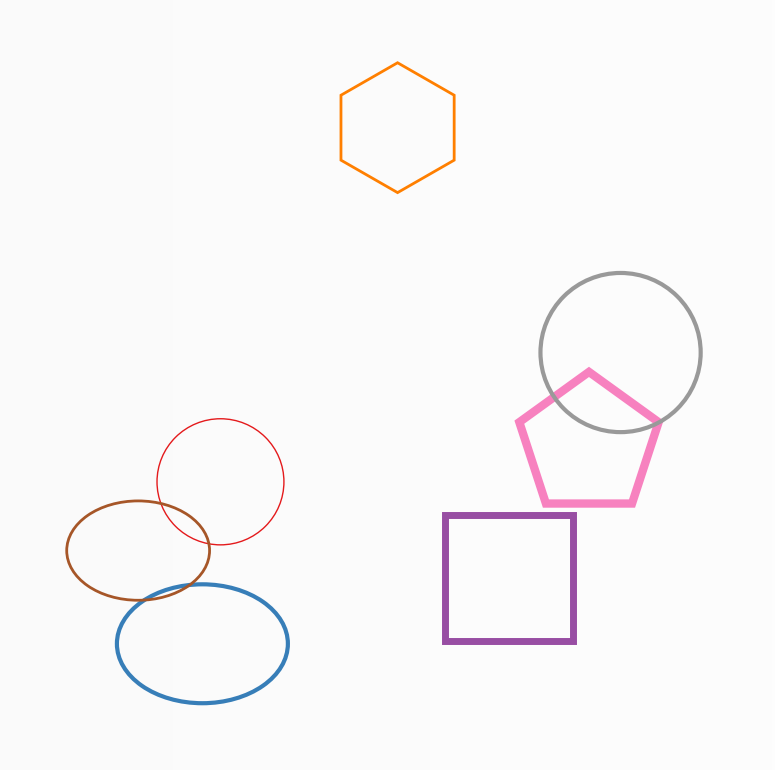[{"shape": "circle", "thickness": 0.5, "radius": 0.41, "center": [0.284, 0.374]}, {"shape": "oval", "thickness": 1.5, "radius": 0.55, "center": [0.261, 0.164]}, {"shape": "square", "thickness": 2.5, "radius": 0.41, "center": [0.657, 0.249]}, {"shape": "hexagon", "thickness": 1, "radius": 0.42, "center": [0.513, 0.834]}, {"shape": "oval", "thickness": 1, "radius": 0.46, "center": [0.178, 0.285]}, {"shape": "pentagon", "thickness": 3, "radius": 0.47, "center": [0.76, 0.423]}, {"shape": "circle", "thickness": 1.5, "radius": 0.52, "center": [0.801, 0.542]}]